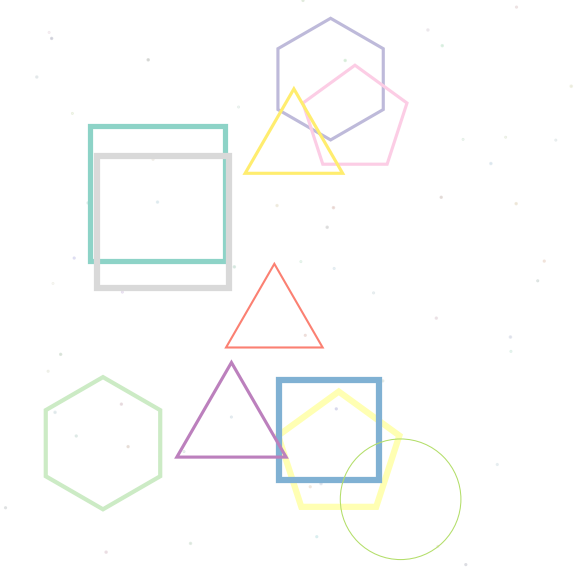[{"shape": "square", "thickness": 2.5, "radius": 0.58, "center": [0.272, 0.664]}, {"shape": "pentagon", "thickness": 3, "radius": 0.55, "center": [0.587, 0.211]}, {"shape": "hexagon", "thickness": 1.5, "radius": 0.53, "center": [0.572, 0.862]}, {"shape": "triangle", "thickness": 1, "radius": 0.48, "center": [0.475, 0.446]}, {"shape": "square", "thickness": 3, "radius": 0.43, "center": [0.569, 0.255]}, {"shape": "circle", "thickness": 0.5, "radius": 0.52, "center": [0.694, 0.135]}, {"shape": "pentagon", "thickness": 1.5, "radius": 0.47, "center": [0.615, 0.791]}, {"shape": "square", "thickness": 3, "radius": 0.57, "center": [0.282, 0.615]}, {"shape": "triangle", "thickness": 1.5, "radius": 0.55, "center": [0.401, 0.262]}, {"shape": "hexagon", "thickness": 2, "radius": 0.57, "center": [0.178, 0.232]}, {"shape": "triangle", "thickness": 1.5, "radius": 0.49, "center": [0.509, 0.748]}]